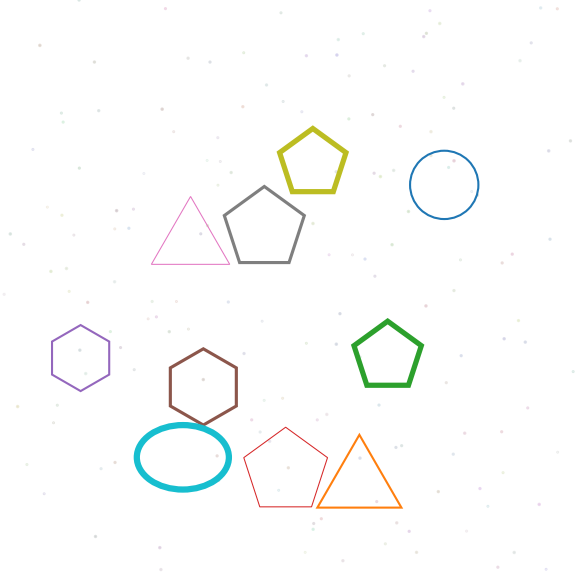[{"shape": "circle", "thickness": 1, "radius": 0.3, "center": [0.769, 0.679]}, {"shape": "triangle", "thickness": 1, "radius": 0.42, "center": [0.622, 0.162]}, {"shape": "pentagon", "thickness": 2.5, "radius": 0.31, "center": [0.671, 0.382]}, {"shape": "pentagon", "thickness": 0.5, "radius": 0.38, "center": [0.495, 0.183]}, {"shape": "hexagon", "thickness": 1, "radius": 0.29, "center": [0.14, 0.379]}, {"shape": "hexagon", "thickness": 1.5, "radius": 0.33, "center": [0.352, 0.329]}, {"shape": "triangle", "thickness": 0.5, "radius": 0.39, "center": [0.33, 0.581]}, {"shape": "pentagon", "thickness": 1.5, "radius": 0.36, "center": [0.458, 0.603]}, {"shape": "pentagon", "thickness": 2.5, "radius": 0.3, "center": [0.542, 0.716]}, {"shape": "oval", "thickness": 3, "radius": 0.4, "center": [0.317, 0.207]}]